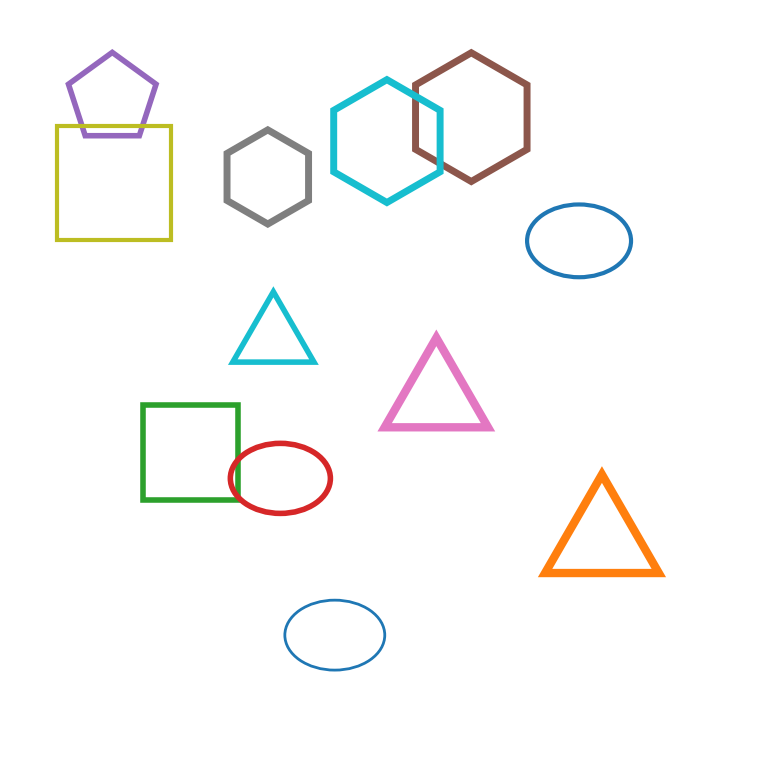[{"shape": "oval", "thickness": 1.5, "radius": 0.34, "center": [0.752, 0.687]}, {"shape": "oval", "thickness": 1, "radius": 0.32, "center": [0.435, 0.175]}, {"shape": "triangle", "thickness": 3, "radius": 0.43, "center": [0.782, 0.298]}, {"shape": "square", "thickness": 2, "radius": 0.31, "center": [0.248, 0.413]}, {"shape": "oval", "thickness": 2, "radius": 0.32, "center": [0.364, 0.379]}, {"shape": "pentagon", "thickness": 2, "radius": 0.3, "center": [0.146, 0.872]}, {"shape": "hexagon", "thickness": 2.5, "radius": 0.42, "center": [0.612, 0.848]}, {"shape": "triangle", "thickness": 3, "radius": 0.39, "center": [0.567, 0.484]}, {"shape": "hexagon", "thickness": 2.5, "radius": 0.31, "center": [0.348, 0.77]}, {"shape": "square", "thickness": 1.5, "radius": 0.37, "center": [0.148, 0.762]}, {"shape": "triangle", "thickness": 2, "radius": 0.3, "center": [0.355, 0.56]}, {"shape": "hexagon", "thickness": 2.5, "radius": 0.4, "center": [0.502, 0.817]}]